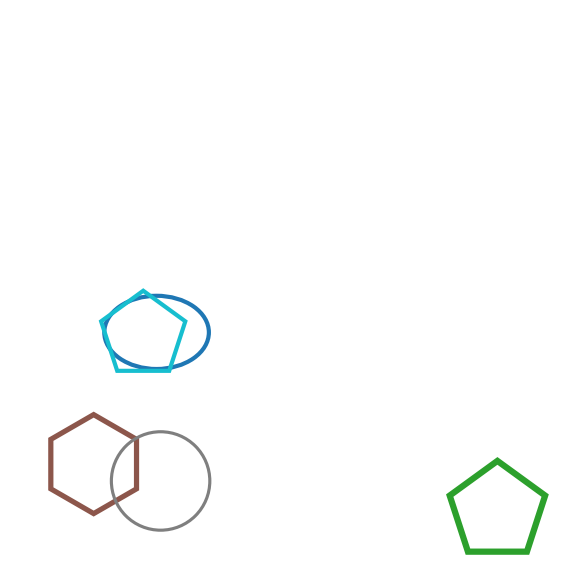[{"shape": "oval", "thickness": 2, "radius": 0.45, "center": [0.271, 0.424]}, {"shape": "pentagon", "thickness": 3, "radius": 0.43, "center": [0.861, 0.114]}, {"shape": "hexagon", "thickness": 2.5, "radius": 0.43, "center": [0.162, 0.195]}, {"shape": "circle", "thickness": 1.5, "radius": 0.43, "center": [0.278, 0.166]}, {"shape": "pentagon", "thickness": 2, "radius": 0.38, "center": [0.248, 0.419]}]